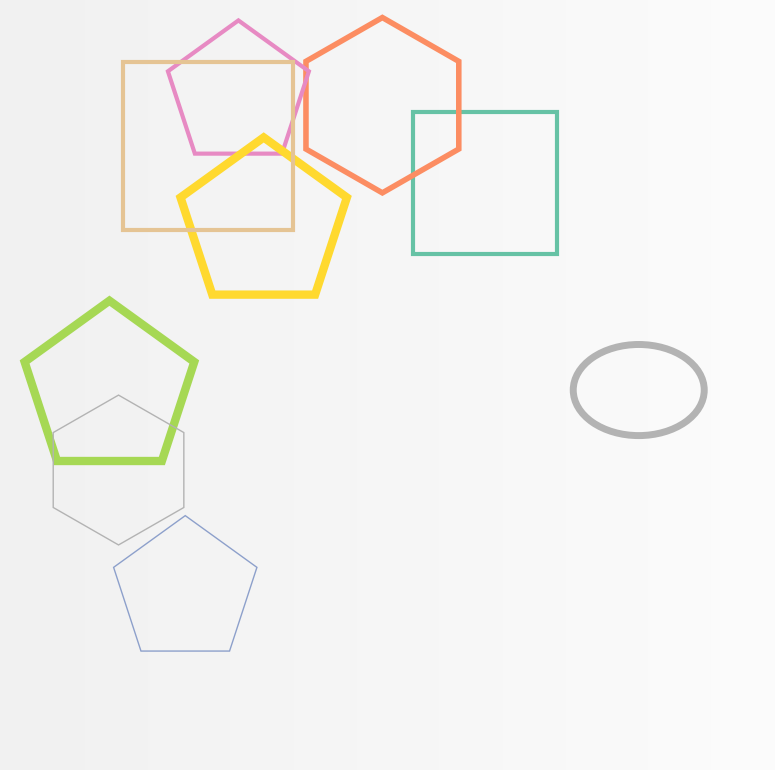[{"shape": "square", "thickness": 1.5, "radius": 0.46, "center": [0.626, 0.762]}, {"shape": "hexagon", "thickness": 2, "radius": 0.57, "center": [0.493, 0.863]}, {"shape": "pentagon", "thickness": 0.5, "radius": 0.49, "center": [0.239, 0.233]}, {"shape": "pentagon", "thickness": 1.5, "radius": 0.48, "center": [0.308, 0.878]}, {"shape": "pentagon", "thickness": 3, "radius": 0.58, "center": [0.141, 0.494]}, {"shape": "pentagon", "thickness": 3, "radius": 0.56, "center": [0.34, 0.709]}, {"shape": "square", "thickness": 1.5, "radius": 0.55, "center": [0.268, 0.81]}, {"shape": "hexagon", "thickness": 0.5, "radius": 0.49, "center": [0.153, 0.39]}, {"shape": "oval", "thickness": 2.5, "radius": 0.42, "center": [0.824, 0.493]}]